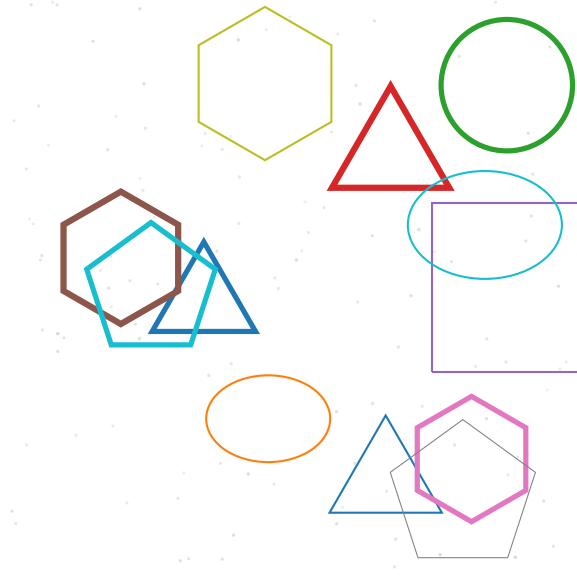[{"shape": "triangle", "thickness": 1, "radius": 0.56, "center": [0.668, 0.167]}, {"shape": "triangle", "thickness": 2.5, "radius": 0.52, "center": [0.353, 0.477]}, {"shape": "oval", "thickness": 1, "radius": 0.54, "center": [0.464, 0.274]}, {"shape": "circle", "thickness": 2.5, "radius": 0.57, "center": [0.878, 0.852]}, {"shape": "triangle", "thickness": 3, "radius": 0.59, "center": [0.676, 0.733]}, {"shape": "square", "thickness": 1, "radius": 0.73, "center": [0.894, 0.501]}, {"shape": "hexagon", "thickness": 3, "radius": 0.57, "center": [0.209, 0.553]}, {"shape": "hexagon", "thickness": 2.5, "radius": 0.54, "center": [0.817, 0.204]}, {"shape": "pentagon", "thickness": 0.5, "radius": 0.66, "center": [0.801, 0.14]}, {"shape": "hexagon", "thickness": 1, "radius": 0.66, "center": [0.459, 0.854]}, {"shape": "pentagon", "thickness": 2.5, "radius": 0.59, "center": [0.261, 0.497]}, {"shape": "oval", "thickness": 1, "radius": 0.67, "center": [0.84, 0.61]}]